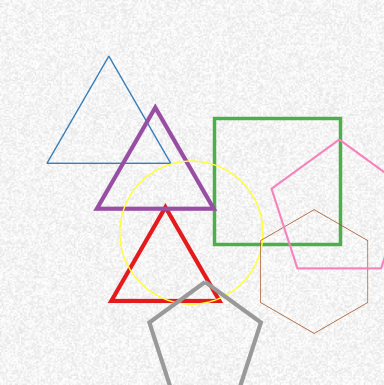[{"shape": "triangle", "thickness": 3, "radius": 0.81, "center": [0.43, 0.299]}, {"shape": "triangle", "thickness": 1, "radius": 0.93, "center": [0.283, 0.669]}, {"shape": "square", "thickness": 2.5, "radius": 0.82, "center": [0.719, 0.53]}, {"shape": "triangle", "thickness": 3, "radius": 0.88, "center": [0.403, 0.545]}, {"shape": "circle", "thickness": 1, "radius": 0.93, "center": [0.497, 0.396]}, {"shape": "hexagon", "thickness": 0.5, "radius": 0.8, "center": [0.816, 0.295]}, {"shape": "pentagon", "thickness": 1.5, "radius": 0.93, "center": [0.881, 0.453]}, {"shape": "pentagon", "thickness": 3, "radius": 0.76, "center": [0.533, 0.115]}]